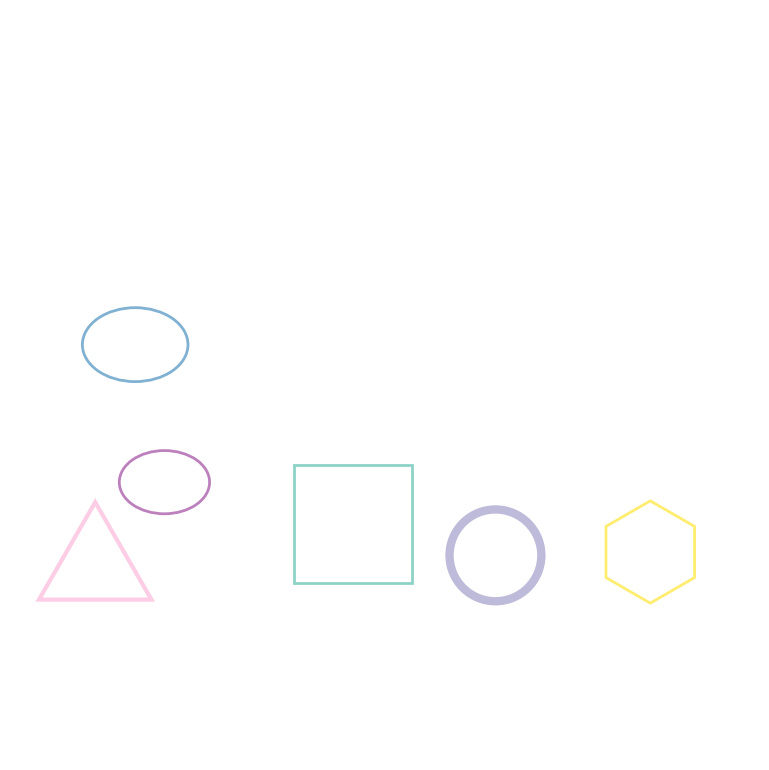[{"shape": "square", "thickness": 1, "radius": 0.38, "center": [0.459, 0.319]}, {"shape": "circle", "thickness": 3, "radius": 0.3, "center": [0.643, 0.279]}, {"shape": "oval", "thickness": 1, "radius": 0.34, "center": [0.176, 0.552]}, {"shape": "triangle", "thickness": 1.5, "radius": 0.42, "center": [0.124, 0.263]}, {"shape": "oval", "thickness": 1, "radius": 0.29, "center": [0.214, 0.374]}, {"shape": "hexagon", "thickness": 1, "radius": 0.33, "center": [0.845, 0.283]}]